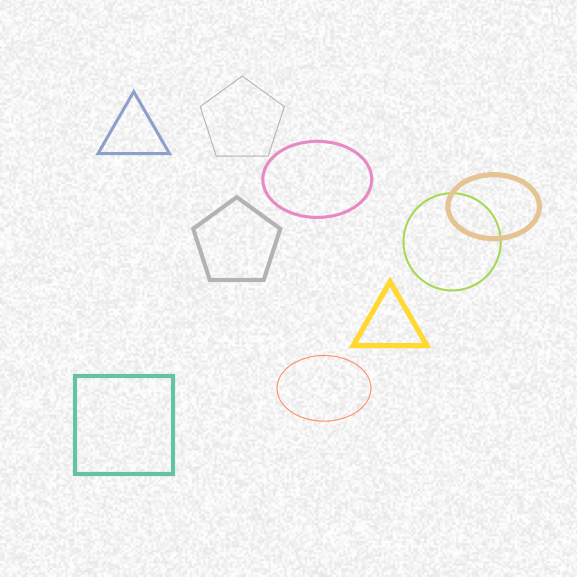[{"shape": "square", "thickness": 2, "radius": 0.42, "center": [0.215, 0.263]}, {"shape": "oval", "thickness": 0.5, "radius": 0.41, "center": [0.561, 0.327]}, {"shape": "triangle", "thickness": 1.5, "radius": 0.36, "center": [0.232, 0.769]}, {"shape": "oval", "thickness": 1.5, "radius": 0.47, "center": [0.549, 0.689]}, {"shape": "circle", "thickness": 1, "radius": 0.42, "center": [0.783, 0.58]}, {"shape": "triangle", "thickness": 2.5, "radius": 0.37, "center": [0.675, 0.438]}, {"shape": "oval", "thickness": 2.5, "radius": 0.4, "center": [0.855, 0.641]}, {"shape": "pentagon", "thickness": 0.5, "radius": 0.38, "center": [0.42, 0.791]}, {"shape": "pentagon", "thickness": 2, "radius": 0.4, "center": [0.41, 0.578]}]